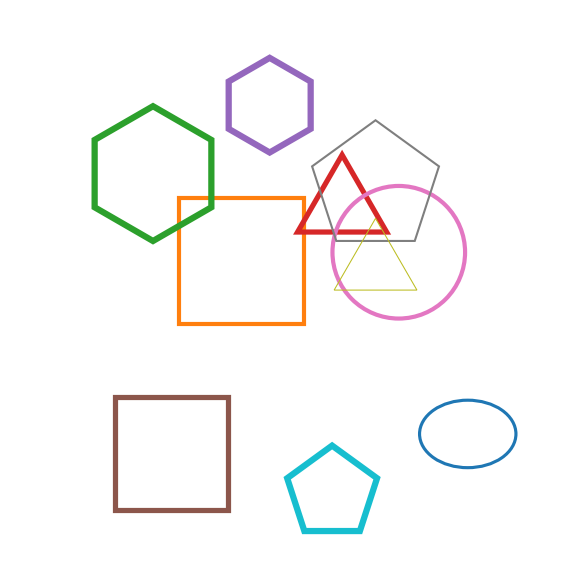[{"shape": "oval", "thickness": 1.5, "radius": 0.42, "center": [0.81, 0.248]}, {"shape": "square", "thickness": 2, "radius": 0.54, "center": [0.419, 0.547]}, {"shape": "hexagon", "thickness": 3, "radius": 0.58, "center": [0.265, 0.699]}, {"shape": "triangle", "thickness": 2.5, "radius": 0.45, "center": [0.592, 0.642]}, {"shape": "hexagon", "thickness": 3, "radius": 0.41, "center": [0.467, 0.817]}, {"shape": "square", "thickness": 2.5, "radius": 0.49, "center": [0.297, 0.214]}, {"shape": "circle", "thickness": 2, "radius": 0.57, "center": [0.691, 0.562]}, {"shape": "pentagon", "thickness": 1, "radius": 0.58, "center": [0.65, 0.675]}, {"shape": "triangle", "thickness": 0.5, "radius": 0.41, "center": [0.65, 0.538]}, {"shape": "pentagon", "thickness": 3, "radius": 0.41, "center": [0.575, 0.146]}]